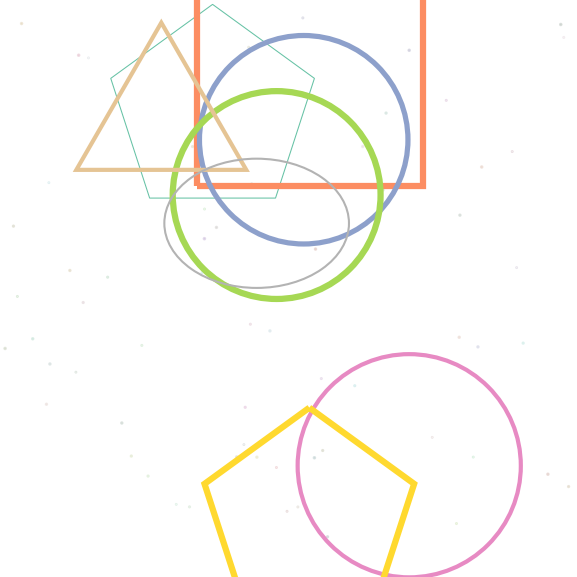[{"shape": "pentagon", "thickness": 0.5, "radius": 0.93, "center": [0.368, 0.806]}, {"shape": "square", "thickness": 3, "radius": 0.98, "center": [0.537, 0.873]}, {"shape": "circle", "thickness": 2.5, "radius": 0.9, "center": [0.526, 0.757]}, {"shape": "circle", "thickness": 2, "radius": 0.97, "center": [0.709, 0.193]}, {"shape": "circle", "thickness": 3, "radius": 0.9, "center": [0.479, 0.661]}, {"shape": "pentagon", "thickness": 3, "radius": 0.95, "center": [0.536, 0.102]}, {"shape": "triangle", "thickness": 2, "radius": 0.85, "center": [0.279, 0.79]}, {"shape": "oval", "thickness": 1, "radius": 0.8, "center": [0.444, 0.612]}]